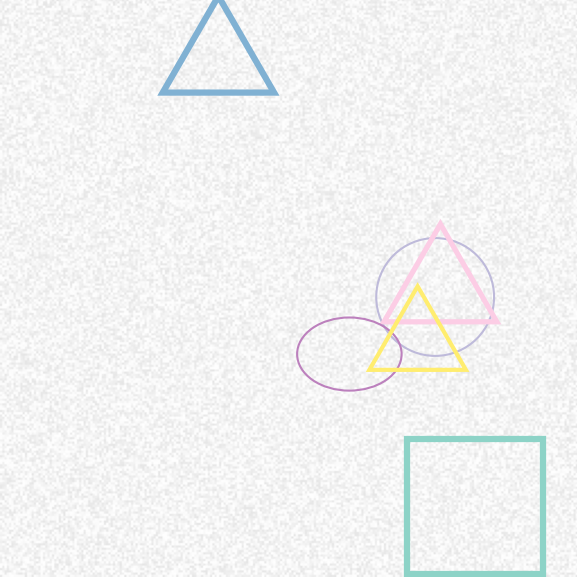[{"shape": "square", "thickness": 3, "radius": 0.59, "center": [0.823, 0.122]}, {"shape": "circle", "thickness": 1, "radius": 0.51, "center": [0.754, 0.485]}, {"shape": "triangle", "thickness": 3, "radius": 0.56, "center": [0.378, 0.894]}, {"shape": "triangle", "thickness": 2.5, "radius": 0.56, "center": [0.763, 0.498]}, {"shape": "oval", "thickness": 1, "radius": 0.45, "center": [0.605, 0.386]}, {"shape": "triangle", "thickness": 2, "radius": 0.48, "center": [0.723, 0.407]}]